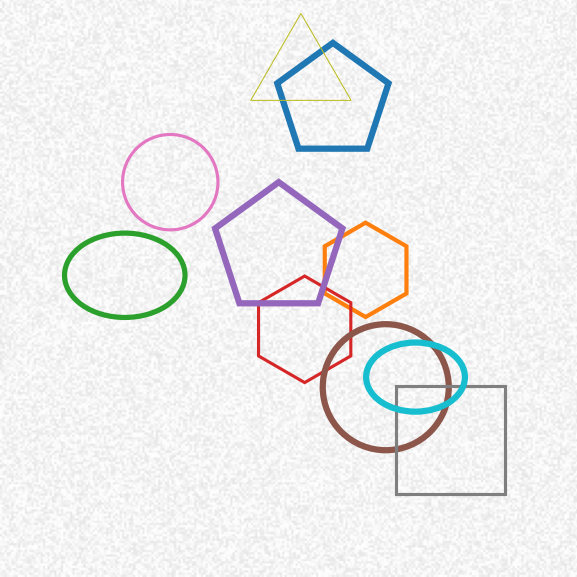[{"shape": "pentagon", "thickness": 3, "radius": 0.51, "center": [0.576, 0.824]}, {"shape": "hexagon", "thickness": 2, "radius": 0.41, "center": [0.633, 0.532]}, {"shape": "oval", "thickness": 2.5, "radius": 0.52, "center": [0.216, 0.522]}, {"shape": "hexagon", "thickness": 1.5, "radius": 0.46, "center": [0.528, 0.429]}, {"shape": "pentagon", "thickness": 3, "radius": 0.58, "center": [0.483, 0.568]}, {"shape": "circle", "thickness": 3, "radius": 0.55, "center": [0.668, 0.329]}, {"shape": "circle", "thickness": 1.5, "radius": 0.41, "center": [0.295, 0.684]}, {"shape": "square", "thickness": 1.5, "radius": 0.47, "center": [0.78, 0.237]}, {"shape": "triangle", "thickness": 0.5, "radius": 0.5, "center": [0.521, 0.876]}, {"shape": "oval", "thickness": 3, "radius": 0.43, "center": [0.72, 0.346]}]